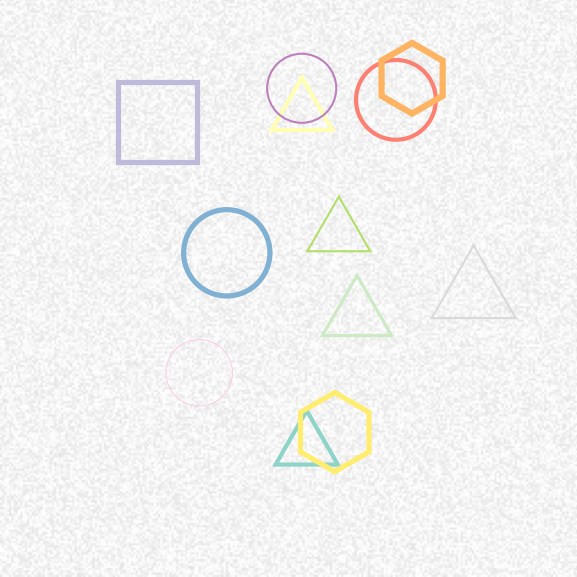[{"shape": "triangle", "thickness": 2, "radius": 0.31, "center": [0.531, 0.226]}, {"shape": "triangle", "thickness": 2, "radius": 0.3, "center": [0.523, 0.804]}, {"shape": "square", "thickness": 2.5, "radius": 0.34, "center": [0.273, 0.788]}, {"shape": "circle", "thickness": 2, "radius": 0.35, "center": [0.686, 0.826]}, {"shape": "circle", "thickness": 2.5, "radius": 0.37, "center": [0.393, 0.561]}, {"shape": "hexagon", "thickness": 3, "radius": 0.31, "center": [0.714, 0.864]}, {"shape": "triangle", "thickness": 1, "radius": 0.32, "center": [0.587, 0.596]}, {"shape": "circle", "thickness": 0.5, "radius": 0.29, "center": [0.345, 0.354]}, {"shape": "triangle", "thickness": 1, "radius": 0.42, "center": [0.82, 0.49]}, {"shape": "circle", "thickness": 1, "radius": 0.3, "center": [0.522, 0.846]}, {"shape": "triangle", "thickness": 1.5, "radius": 0.35, "center": [0.618, 0.453]}, {"shape": "hexagon", "thickness": 2.5, "radius": 0.34, "center": [0.58, 0.251]}]